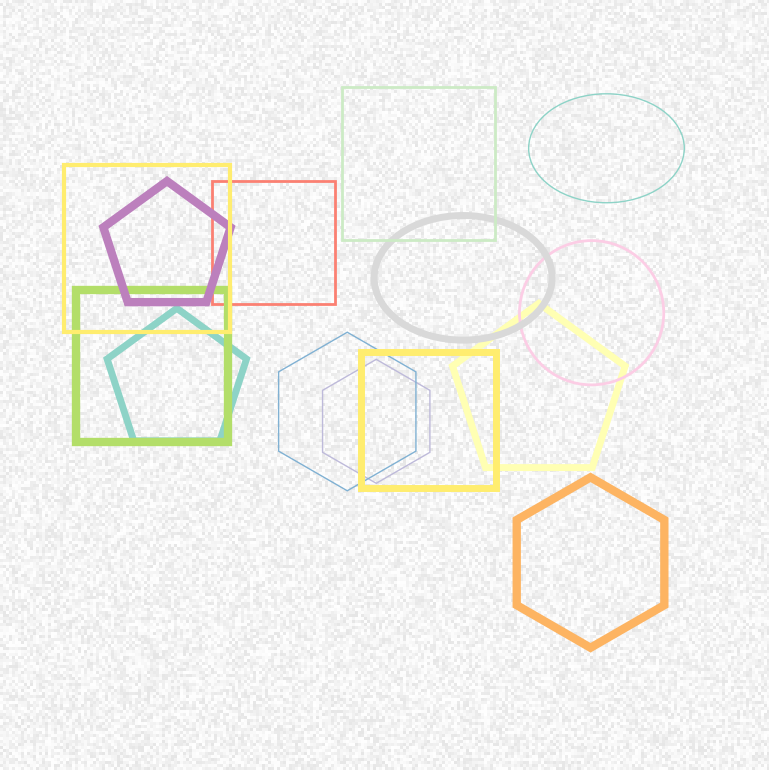[{"shape": "oval", "thickness": 0.5, "radius": 0.51, "center": [0.788, 0.807]}, {"shape": "pentagon", "thickness": 2.5, "radius": 0.48, "center": [0.23, 0.504]}, {"shape": "pentagon", "thickness": 2.5, "radius": 0.59, "center": [0.7, 0.488]}, {"shape": "hexagon", "thickness": 0.5, "radius": 0.4, "center": [0.489, 0.453]}, {"shape": "square", "thickness": 1, "radius": 0.4, "center": [0.355, 0.685]}, {"shape": "hexagon", "thickness": 0.5, "radius": 0.51, "center": [0.451, 0.466]}, {"shape": "hexagon", "thickness": 3, "radius": 0.55, "center": [0.767, 0.269]}, {"shape": "square", "thickness": 3, "radius": 0.49, "center": [0.198, 0.525]}, {"shape": "circle", "thickness": 1, "radius": 0.47, "center": [0.768, 0.594]}, {"shape": "oval", "thickness": 2.5, "radius": 0.58, "center": [0.601, 0.639]}, {"shape": "pentagon", "thickness": 3, "radius": 0.43, "center": [0.217, 0.678]}, {"shape": "square", "thickness": 1, "radius": 0.5, "center": [0.544, 0.787]}, {"shape": "square", "thickness": 1.5, "radius": 0.54, "center": [0.191, 0.677]}, {"shape": "square", "thickness": 2.5, "radius": 0.44, "center": [0.557, 0.454]}]